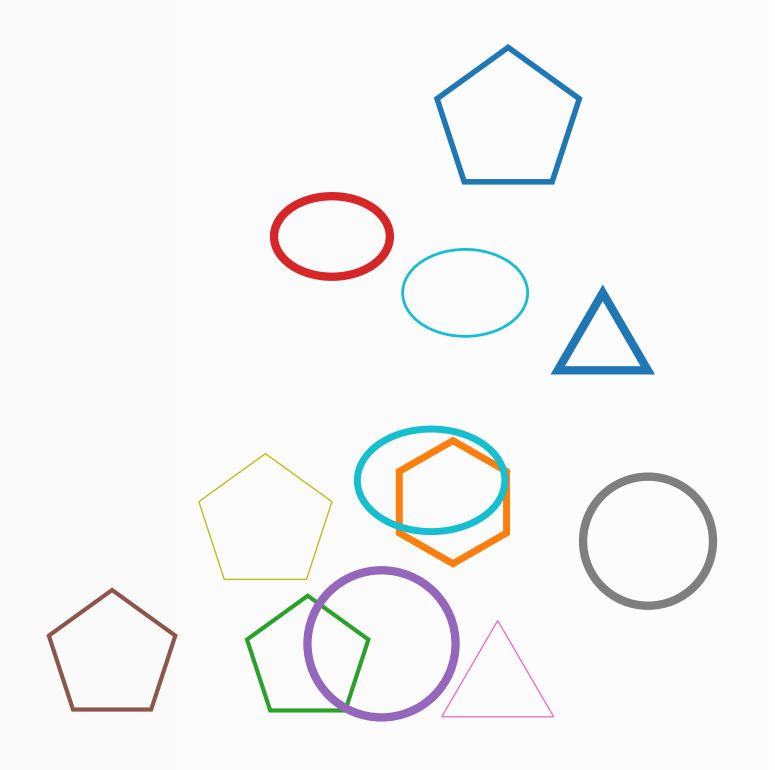[{"shape": "triangle", "thickness": 3, "radius": 0.34, "center": [0.778, 0.553]}, {"shape": "pentagon", "thickness": 2, "radius": 0.48, "center": [0.656, 0.842]}, {"shape": "hexagon", "thickness": 2.5, "radius": 0.4, "center": [0.584, 0.348]}, {"shape": "pentagon", "thickness": 1.5, "radius": 0.41, "center": [0.397, 0.144]}, {"shape": "oval", "thickness": 3, "radius": 0.37, "center": [0.428, 0.693]}, {"shape": "circle", "thickness": 3, "radius": 0.48, "center": [0.492, 0.164]}, {"shape": "pentagon", "thickness": 1.5, "radius": 0.43, "center": [0.145, 0.148]}, {"shape": "triangle", "thickness": 0.5, "radius": 0.42, "center": [0.642, 0.111]}, {"shape": "circle", "thickness": 3, "radius": 0.42, "center": [0.836, 0.297]}, {"shape": "pentagon", "thickness": 0.5, "radius": 0.45, "center": [0.342, 0.321]}, {"shape": "oval", "thickness": 1, "radius": 0.4, "center": [0.6, 0.62]}, {"shape": "oval", "thickness": 2.5, "radius": 0.48, "center": [0.556, 0.376]}]